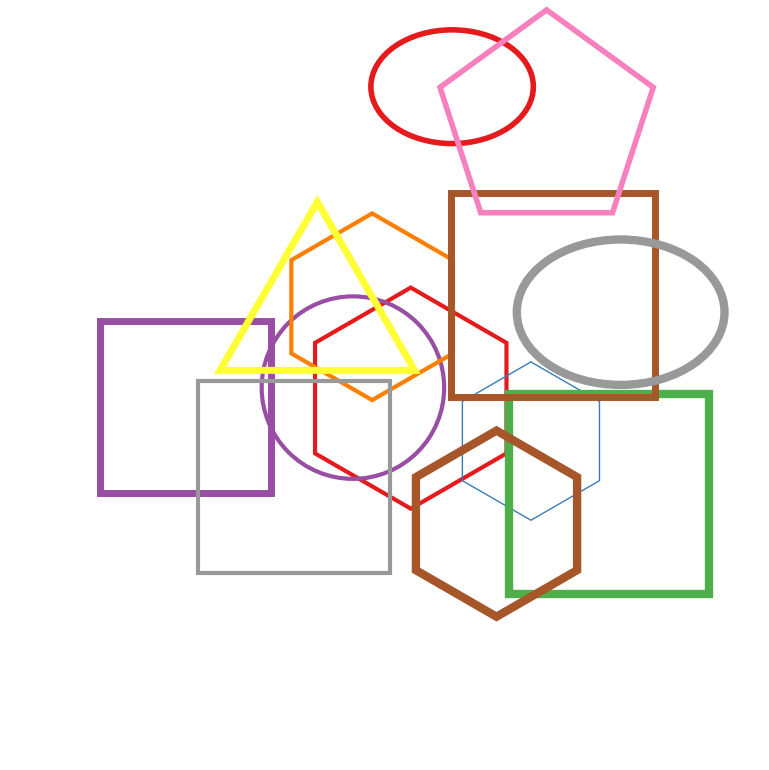[{"shape": "oval", "thickness": 2, "radius": 0.53, "center": [0.587, 0.887]}, {"shape": "hexagon", "thickness": 1.5, "radius": 0.72, "center": [0.533, 0.483]}, {"shape": "hexagon", "thickness": 0.5, "radius": 0.51, "center": [0.69, 0.427]}, {"shape": "square", "thickness": 3, "radius": 0.65, "center": [0.791, 0.358]}, {"shape": "circle", "thickness": 1.5, "radius": 0.59, "center": [0.458, 0.497]}, {"shape": "square", "thickness": 2.5, "radius": 0.56, "center": [0.24, 0.471]}, {"shape": "hexagon", "thickness": 1.5, "radius": 0.61, "center": [0.483, 0.602]}, {"shape": "triangle", "thickness": 2.5, "radius": 0.73, "center": [0.412, 0.592]}, {"shape": "square", "thickness": 2.5, "radius": 0.66, "center": [0.718, 0.617]}, {"shape": "hexagon", "thickness": 3, "radius": 0.6, "center": [0.645, 0.32]}, {"shape": "pentagon", "thickness": 2, "radius": 0.73, "center": [0.71, 0.842]}, {"shape": "oval", "thickness": 3, "radius": 0.67, "center": [0.806, 0.595]}, {"shape": "square", "thickness": 1.5, "radius": 0.62, "center": [0.382, 0.381]}]